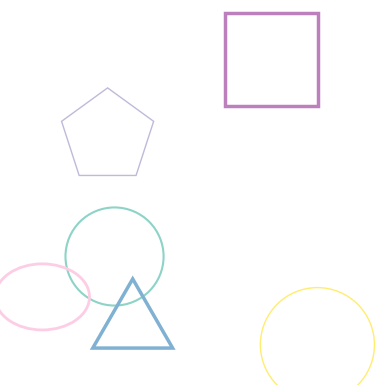[{"shape": "circle", "thickness": 1.5, "radius": 0.64, "center": [0.297, 0.334]}, {"shape": "pentagon", "thickness": 1, "radius": 0.63, "center": [0.279, 0.646]}, {"shape": "triangle", "thickness": 2.5, "radius": 0.6, "center": [0.345, 0.156]}, {"shape": "oval", "thickness": 2, "radius": 0.61, "center": [0.11, 0.229]}, {"shape": "square", "thickness": 2.5, "radius": 0.61, "center": [0.706, 0.846]}, {"shape": "circle", "thickness": 1, "radius": 0.74, "center": [0.824, 0.105]}]